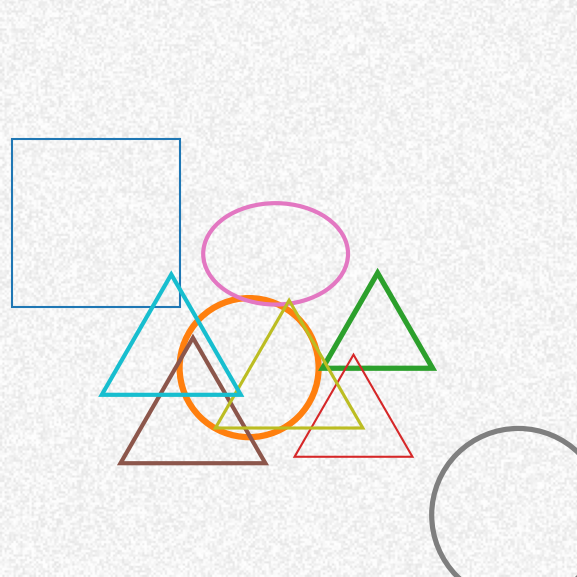[{"shape": "square", "thickness": 1, "radius": 0.72, "center": [0.166, 0.613]}, {"shape": "circle", "thickness": 3, "radius": 0.6, "center": [0.431, 0.363]}, {"shape": "triangle", "thickness": 2.5, "radius": 0.55, "center": [0.654, 0.416]}, {"shape": "triangle", "thickness": 1, "radius": 0.59, "center": [0.612, 0.267]}, {"shape": "triangle", "thickness": 2, "radius": 0.72, "center": [0.334, 0.269]}, {"shape": "oval", "thickness": 2, "radius": 0.63, "center": [0.477, 0.56]}, {"shape": "circle", "thickness": 2.5, "radius": 0.75, "center": [0.897, 0.107]}, {"shape": "triangle", "thickness": 1.5, "radius": 0.74, "center": [0.501, 0.332]}, {"shape": "triangle", "thickness": 2, "radius": 0.69, "center": [0.297, 0.385]}]